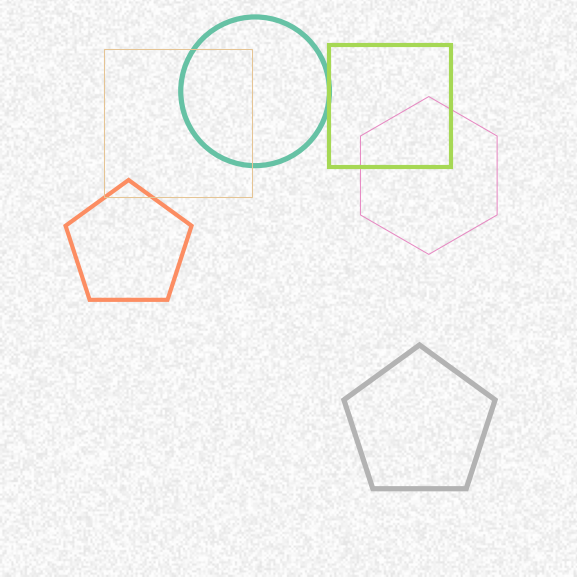[{"shape": "circle", "thickness": 2.5, "radius": 0.64, "center": [0.442, 0.841]}, {"shape": "pentagon", "thickness": 2, "radius": 0.57, "center": [0.223, 0.573]}, {"shape": "hexagon", "thickness": 0.5, "radius": 0.68, "center": [0.742, 0.695]}, {"shape": "square", "thickness": 2, "radius": 0.53, "center": [0.675, 0.815]}, {"shape": "square", "thickness": 0.5, "radius": 0.64, "center": [0.308, 0.786]}, {"shape": "pentagon", "thickness": 2.5, "radius": 0.69, "center": [0.726, 0.264]}]